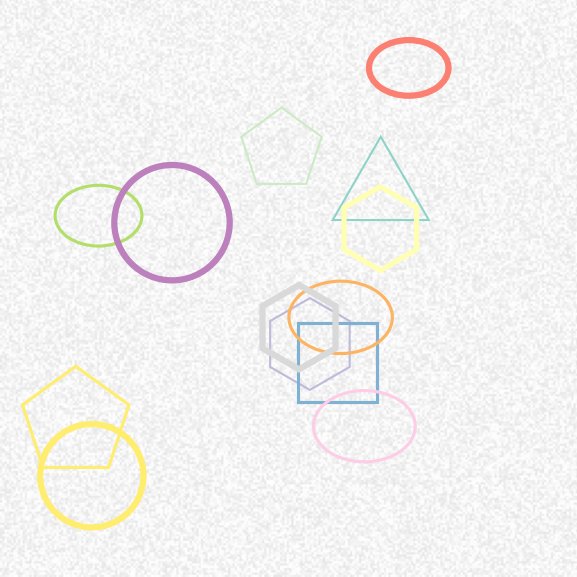[{"shape": "triangle", "thickness": 1, "radius": 0.48, "center": [0.659, 0.666]}, {"shape": "hexagon", "thickness": 2.5, "radius": 0.36, "center": [0.659, 0.603]}, {"shape": "hexagon", "thickness": 1, "radius": 0.4, "center": [0.537, 0.403]}, {"shape": "oval", "thickness": 3, "radius": 0.34, "center": [0.708, 0.882]}, {"shape": "square", "thickness": 1.5, "radius": 0.34, "center": [0.584, 0.372]}, {"shape": "oval", "thickness": 1.5, "radius": 0.45, "center": [0.59, 0.45]}, {"shape": "oval", "thickness": 1.5, "radius": 0.38, "center": [0.171, 0.626]}, {"shape": "oval", "thickness": 1.5, "radius": 0.44, "center": [0.631, 0.261]}, {"shape": "hexagon", "thickness": 3, "radius": 0.37, "center": [0.518, 0.433]}, {"shape": "circle", "thickness": 3, "radius": 0.5, "center": [0.298, 0.614]}, {"shape": "pentagon", "thickness": 1, "radius": 0.37, "center": [0.487, 0.74]}, {"shape": "pentagon", "thickness": 1.5, "radius": 0.48, "center": [0.131, 0.268]}, {"shape": "circle", "thickness": 3, "radius": 0.45, "center": [0.159, 0.175]}]